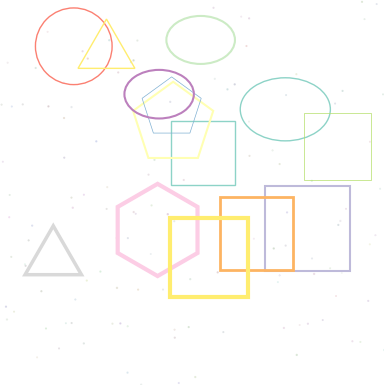[{"shape": "oval", "thickness": 1, "radius": 0.59, "center": [0.741, 0.716]}, {"shape": "square", "thickness": 1, "radius": 0.41, "center": [0.527, 0.602]}, {"shape": "pentagon", "thickness": 1.5, "radius": 0.55, "center": [0.45, 0.678]}, {"shape": "square", "thickness": 1.5, "radius": 0.55, "center": [0.799, 0.407]}, {"shape": "circle", "thickness": 1, "radius": 0.5, "center": [0.192, 0.88]}, {"shape": "pentagon", "thickness": 0.5, "radius": 0.4, "center": [0.446, 0.72]}, {"shape": "square", "thickness": 2, "radius": 0.47, "center": [0.666, 0.394]}, {"shape": "square", "thickness": 0.5, "radius": 0.43, "center": [0.877, 0.62]}, {"shape": "hexagon", "thickness": 3, "radius": 0.6, "center": [0.409, 0.403]}, {"shape": "triangle", "thickness": 2.5, "radius": 0.42, "center": [0.138, 0.329]}, {"shape": "oval", "thickness": 1.5, "radius": 0.45, "center": [0.413, 0.755]}, {"shape": "oval", "thickness": 1.5, "radius": 0.45, "center": [0.521, 0.896]}, {"shape": "triangle", "thickness": 1, "radius": 0.43, "center": [0.277, 0.865]}, {"shape": "square", "thickness": 3, "radius": 0.51, "center": [0.543, 0.331]}]